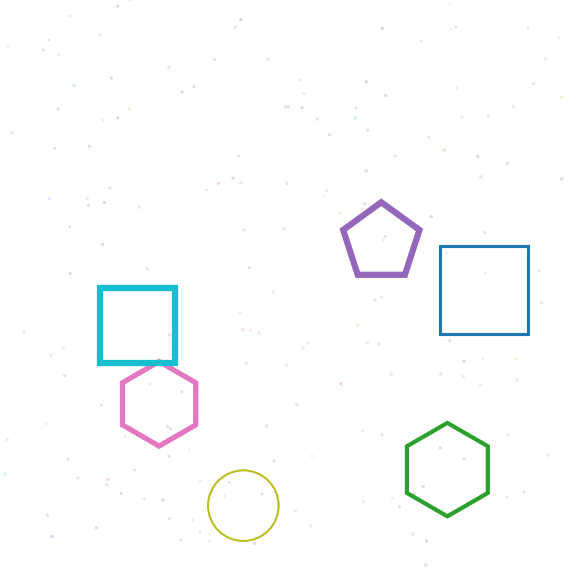[{"shape": "square", "thickness": 1.5, "radius": 0.38, "center": [0.838, 0.497]}, {"shape": "hexagon", "thickness": 2, "radius": 0.4, "center": [0.775, 0.186]}, {"shape": "pentagon", "thickness": 3, "radius": 0.35, "center": [0.66, 0.579]}, {"shape": "hexagon", "thickness": 2.5, "radius": 0.37, "center": [0.275, 0.3]}, {"shape": "circle", "thickness": 1, "radius": 0.31, "center": [0.421, 0.124]}, {"shape": "square", "thickness": 3, "radius": 0.33, "center": [0.238, 0.436]}]